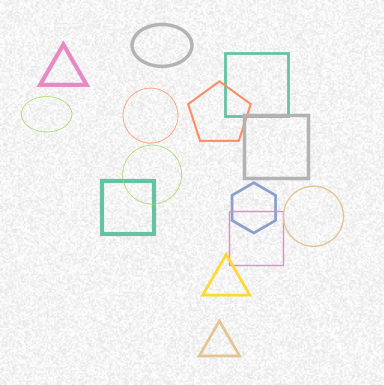[{"shape": "square", "thickness": 2, "radius": 0.41, "center": [0.666, 0.781]}, {"shape": "square", "thickness": 3, "radius": 0.34, "center": [0.332, 0.46]}, {"shape": "pentagon", "thickness": 1.5, "radius": 0.43, "center": [0.57, 0.703]}, {"shape": "circle", "thickness": 0.5, "radius": 0.36, "center": [0.391, 0.7]}, {"shape": "hexagon", "thickness": 2, "radius": 0.33, "center": [0.659, 0.46]}, {"shape": "square", "thickness": 1, "radius": 0.35, "center": [0.665, 0.382]}, {"shape": "triangle", "thickness": 3, "radius": 0.35, "center": [0.165, 0.815]}, {"shape": "circle", "thickness": 0.5, "radius": 0.38, "center": [0.395, 0.546]}, {"shape": "oval", "thickness": 0.5, "radius": 0.33, "center": [0.121, 0.703]}, {"shape": "triangle", "thickness": 2, "radius": 0.35, "center": [0.588, 0.269]}, {"shape": "triangle", "thickness": 2, "radius": 0.3, "center": [0.57, 0.106]}, {"shape": "circle", "thickness": 1, "radius": 0.39, "center": [0.814, 0.438]}, {"shape": "oval", "thickness": 2.5, "radius": 0.39, "center": [0.421, 0.882]}, {"shape": "square", "thickness": 2.5, "radius": 0.41, "center": [0.717, 0.619]}]